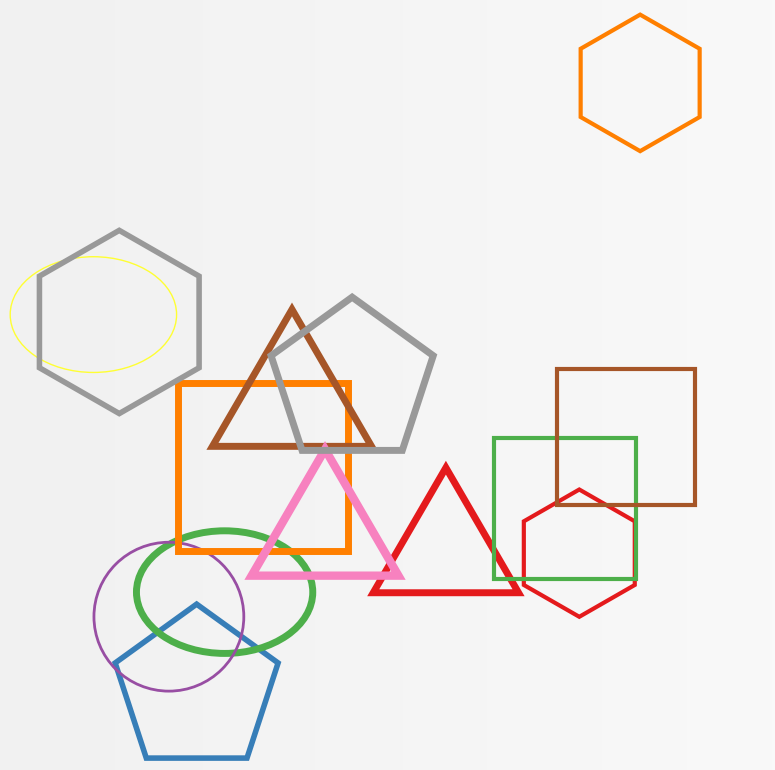[{"shape": "triangle", "thickness": 2.5, "radius": 0.54, "center": [0.575, 0.284]}, {"shape": "hexagon", "thickness": 1.5, "radius": 0.41, "center": [0.747, 0.282]}, {"shape": "pentagon", "thickness": 2, "radius": 0.55, "center": [0.254, 0.105]}, {"shape": "oval", "thickness": 2.5, "radius": 0.57, "center": [0.29, 0.231]}, {"shape": "square", "thickness": 1.5, "radius": 0.46, "center": [0.729, 0.339]}, {"shape": "circle", "thickness": 1, "radius": 0.48, "center": [0.218, 0.199]}, {"shape": "square", "thickness": 2.5, "radius": 0.55, "center": [0.339, 0.394]}, {"shape": "hexagon", "thickness": 1.5, "radius": 0.44, "center": [0.826, 0.892]}, {"shape": "oval", "thickness": 0.5, "radius": 0.54, "center": [0.12, 0.591]}, {"shape": "square", "thickness": 1.5, "radius": 0.44, "center": [0.808, 0.432]}, {"shape": "triangle", "thickness": 2.5, "radius": 0.59, "center": [0.377, 0.48]}, {"shape": "triangle", "thickness": 3, "radius": 0.55, "center": [0.419, 0.307]}, {"shape": "pentagon", "thickness": 2.5, "radius": 0.55, "center": [0.454, 0.504]}, {"shape": "hexagon", "thickness": 2, "radius": 0.59, "center": [0.154, 0.582]}]